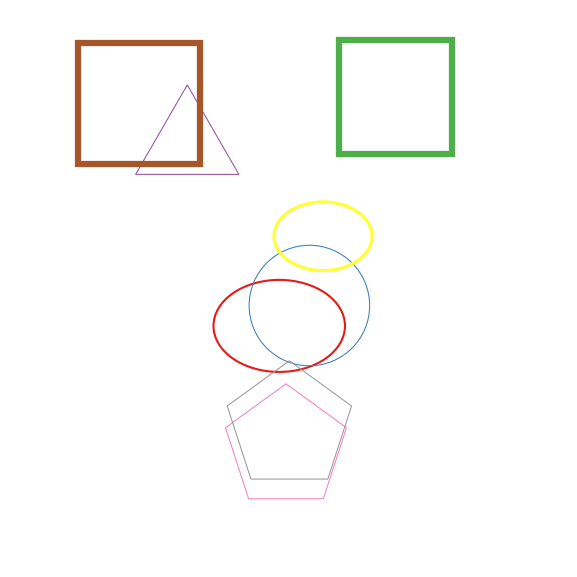[{"shape": "oval", "thickness": 1, "radius": 0.57, "center": [0.484, 0.435]}, {"shape": "circle", "thickness": 0.5, "radius": 0.52, "center": [0.536, 0.47]}, {"shape": "square", "thickness": 3, "radius": 0.49, "center": [0.685, 0.831]}, {"shape": "triangle", "thickness": 0.5, "radius": 0.52, "center": [0.324, 0.749]}, {"shape": "oval", "thickness": 1.5, "radius": 0.42, "center": [0.559, 0.59]}, {"shape": "square", "thickness": 3, "radius": 0.53, "center": [0.24, 0.82]}, {"shape": "pentagon", "thickness": 0.5, "radius": 0.55, "center": [0.495, 0.224]}, {"shape": "pentagon", "thickness": 0.5, "radius": 0.57, "center": [0.501, 0.261]}]